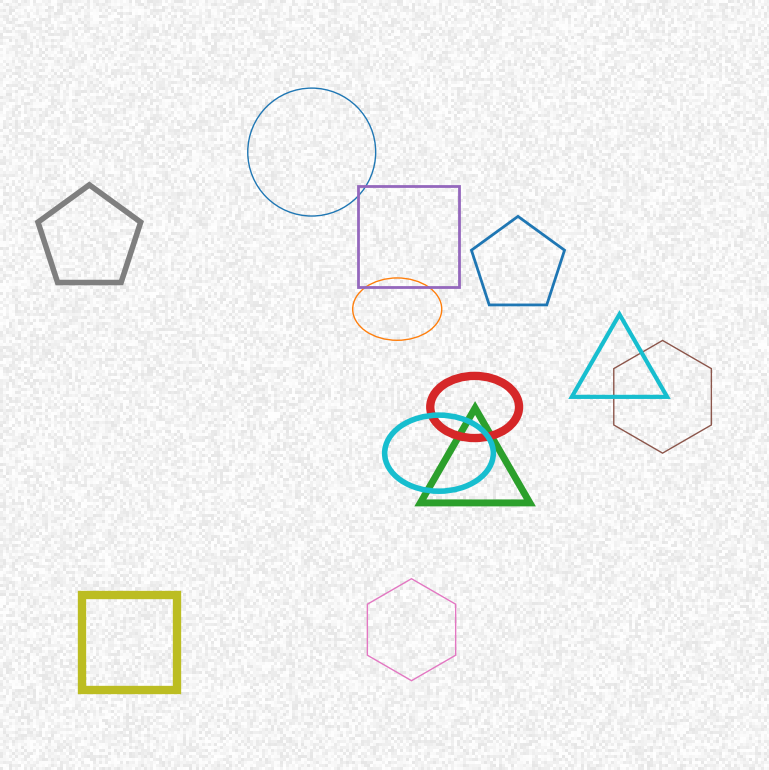[{"shape": "pentagon", "thickness": 1, "radius": 0.32, "center": [0.673, 0.655]}, {"shape": "circle", "thickness": 0.5, "radius": 0.42, "center": [0.405, 0.803]}, {"shape": "oval", "thickness": 0.5, "radius": 0.29, "center": [0.516, 0.599]}, {"shape": "triangle", "thickness": 2.5, "radius": 0.41, "center": [0.617, 0.388]}, {"shape": "oval", "thickness": 3, "radius": 0.29, "center": [0.616, 0.471]}, {"shape": "square", "thickness": 1, "radius": 0.33, "center": [0.53, 0.693]}, {"shape": "hexagon", "thickness": 0.5, "radius": 0.37, "center": [0.86, 0.485]}, {"shape": "hexagon", "thickness": 0.5, "radius": 0.33, "center": [0.534, 0.182]}, {"shape": "pentagon", "thickness": 2, "radius": 0.35, "center": [0.116, 0.69]}, {"shape": "square", "thickness": 3, "radius": 0.31, "center": [0.168, 0.166]}, {"shape": "triangle", "thickness": 1.5, "radius": 0.36, "center": [0.805, 0.52]}, {"shape": "oval", "thickness": 2, "radius": 0.35, "center": [0.57, 0.411]}]